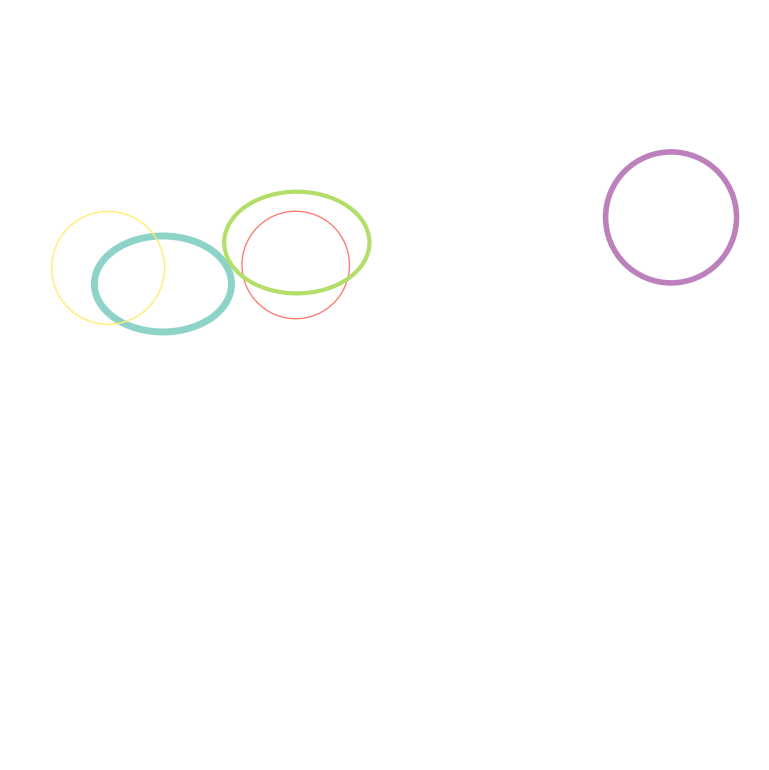[{"shape": "oval", "thickness": 2.5, "radius": 0.45, "center": [0.212, 0.631]}, {"shape": "circle", "thickness": 0.5, "radius": 0.35, "center": [0.384, 0.656]}, {"shape": "oval", "thickness": 1.5, "radius": 0.47, "center": [0.385, 0.685]}, {"shape": "circle", "thickness": 2, "radius": 0.43, "center": [0.872, 0.718]}, {"shape": "circle", "thickness": 0.5, "radius": 0.37, "center": [0.14, 0.652]}]